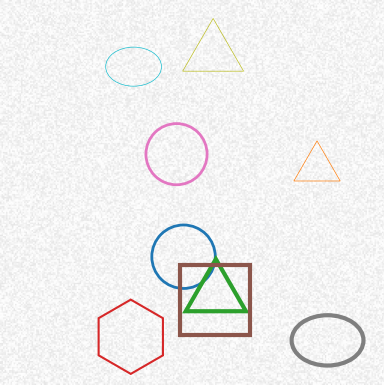[{"shape": "circle", "thickness": 2, "radius": 0.41, "center": [0.477, 0.333]}, {"shape": "triangle", "thickness": 0.5, "radius": 0.35, "center": [0.823, 0.565]}, {"shape": "triangle", "thickness": 3, "radius": 0.45, "center": [0.561, 0.237]}, {"shape": "hexagon", "thickness": 1.5, "radius": 0.48, "center": [0.34, 0.125]}, {"shape": "square", "thickness": 3, "radius": 0.46, "center": [0.558, 0.221]}, {"shape": "circle", "thickness": 2, "radius": 0.4, "center": [0.458, 0.6]}, {"shape": "oval", "thickness": 3, "radius": 0.47, "center": [0.851, 0.116]}, {"shape": "triangle", "thickness": 0.5, "radius": 0.46, "center": [0.554, 0.861]}, {"shape": "oval", "thickness": 0.5, "radius": 0.36, "center": [0.347, 0.827]}]